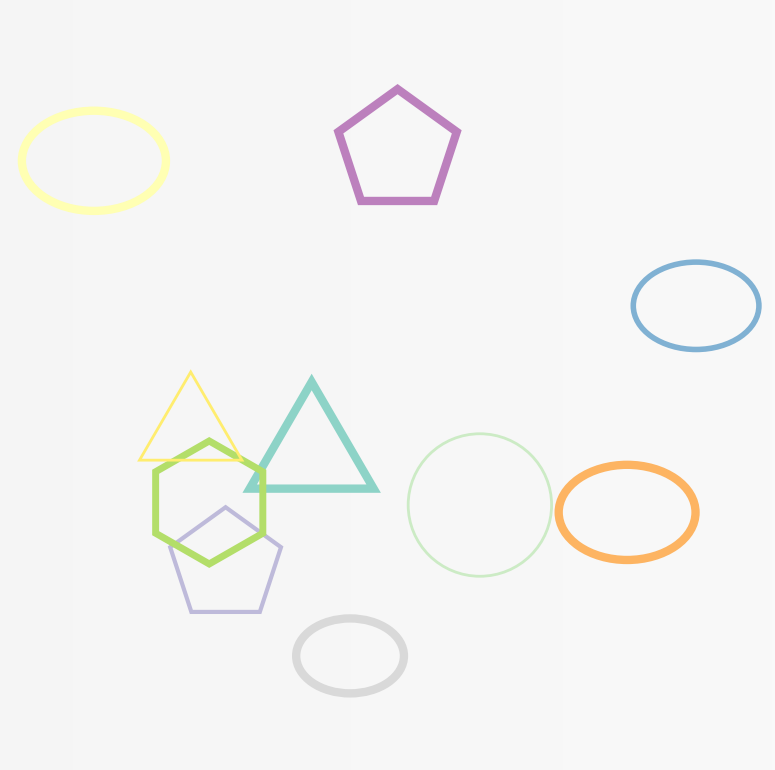[{"shape": "triangle", "thickness": 3, "radius": 0.46, "center": [0.402, 0.412]}, {"shape": "oval", "thickness": 3, "radius": 0.46, "center": [0.121, 0.791]}, {"shape": "pentagon", "thickness": 1.5, "radius": 0.38, "center": [0.291, 0.266]}, {"shape": "oval", "thickness": 2, "radius": 0.41, "center": [0.898, 0.603]}, {"shape": "oval", "thickness": 3, "radius": 0.44, "center": [0.809, 0.335]}, {"shape": "hexagon", "thickness": 2.5, "radius": 0.4, "center": [0.27, 0.347]}, {"shape": "oval", "thickness": 3, "radius": 0.35, "center": [0.452, 0.148]}, {"shape": "pentagon", "thickness": 3, "radius": 0.4, "center": [0.513, 0.804]}, {"shape": "circle", "thickness": 1, "radius": 0.46, "center": [0.619, 0.344]}, {"shape": "triangle", "thickness": 1, "radius": 0.38, "center": [0.246, 0.441]}]